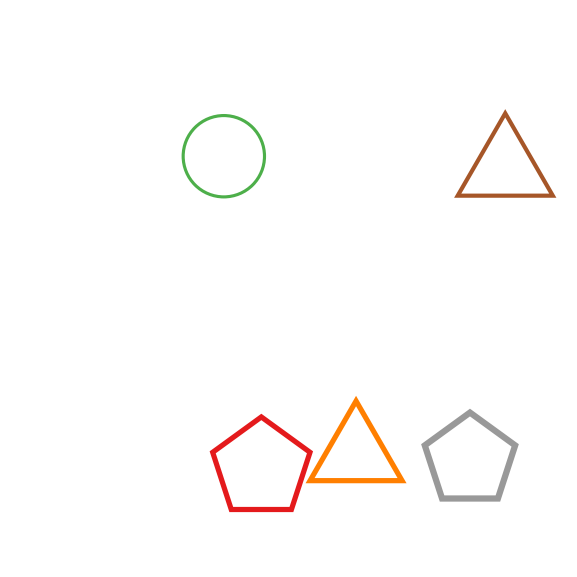[{"shape": "pentagon", "thickness": 2.5, "radius": 0.44, "center": [0.453, 0.189]}, {"shape": "circle", "thickness": 1.5, "radius": 0.35, "center": [0.388, 0.729]}, {"shape": "triangle", "thickness": 2.5, "radius": 0.46, "center": [0.617, 0.213]}, {"shape": "triangle", "thickness": 2, "radius": 0.48, "center": [0.875, 0.708]}, {"shape": "pentagon", "thickness": 3, "radius": 0.41, "center": [0.814, 0.202]}]